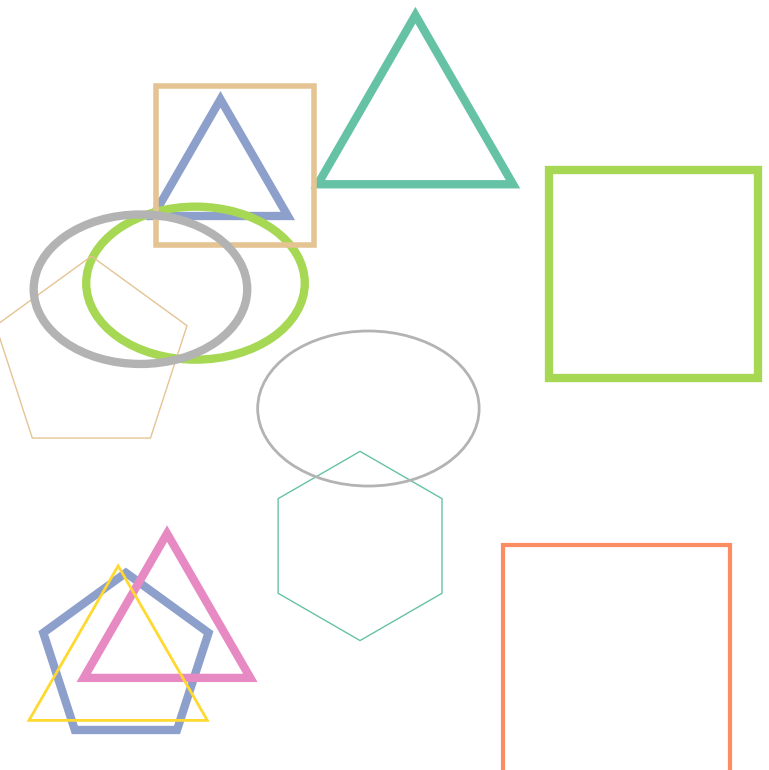[{"shape": "hexagon", "thickness": 0.5, "radius": 0.61, "center": [0.468, 0.291]}, {"shape": "triangle", "thickness": 3, "radius": 0.73, "center": [0.539, 0.834]}, {"shape": "square", "thickness": 1.5, "radius": 0.74, "center": [0.8, 0.145]}, {"shape": "pentagon", "thickness": 3, "radius": 0.56, "center": [0.164, 0.143]}, {"shape": "triangle", "thickness": 3, "radius": 0.5, "center": [0.286, 0.77]}, {"shape": "triangle", "thickness": 3, "radius": 0.62, "center": [0.217, 0.182]}, {"shape": "oval", "thickness": 3, "radius": 0.71, "center": [0.254, 0.632]}, {"shape": "square", "thickness": 3, "radius": 0.68, "center": [0.849, 0.644]}, {"shape": "triangle", "thickness": 1, "radius": 0.67, "center": [0.153, 0.131]}, {"shape": "square", "thickness": 2, "radius": 0.51, "center": [0.305, 0.785]}, {"shape": "pentagon", "thickness": 0.5, "radius": 0.65, "center": [0.119, 0.537]}, {"shape": "oval", "thickness": 3, "radius": 0.69, "center": [0.182, 0.624]}, {"shape": "oval", "thickness": 1, "radius": 0.72, "center": [0.478, 0.469]}]